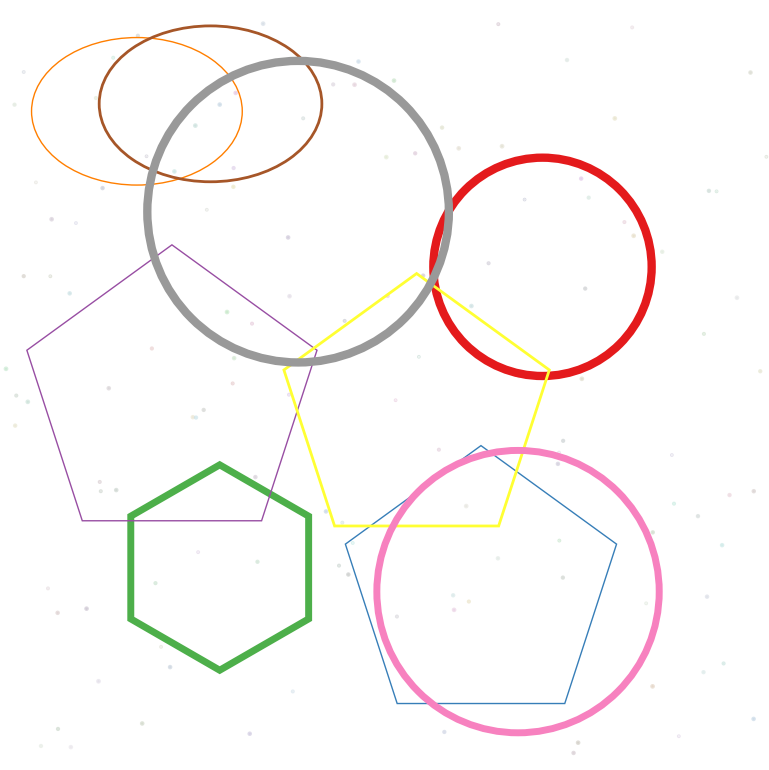[{"shape": "circle", "thickness": 3, "radius": 0.71, "center": [0.705, 0.653]}, {"shape": "pentagon", "thickness": 0.5, "radius": 0.93, "center": [0.625, 0.236]}, {"shape": "hexagon", "thickness": 2.5, "radius": 0.67, "center": [0.285, 0.263]}, {"shape": "pentagon", "thickness": 0.5, "radius": 0.99, "center": [0.223, 0.484]}, {"shape": "oval", "thickness": 0.5, "radius": 0.68, "center": [0.178, 0.855]}, {"shape": "pentagon", "thickness": 1, "radius": 0.91, "center": [0.541, 0.464]}, {"shape": "oval", "thickness": 1, "radius": 0.72, "center": [0.273, 0.865]}, {"shape": "circle", "thickness": 2.5, "radius": 0.92, "center": [0.673, 0.232]}, {"shape": "circle", "thickness": 3, "radius": 0.98, "center": [0.387, 0.725]}]